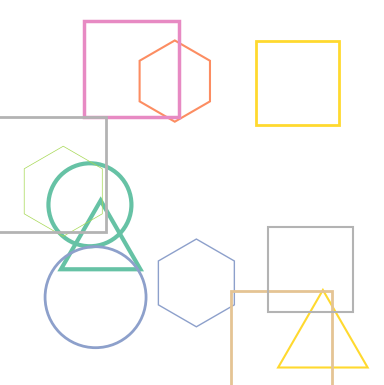[{"shape": "circle", "thickness": 3, "radius": 0.54, "center": [0.234, 0.468]}, {"shape": "triangle", "thickness": 3, "radius": 0.6, "center": [0.261, 0.36]}, {"shape": "hexagon", "thickness": 1.5, "radius": 0.53, "center": [0.454, 0.789]}, {"shape": "circle", "thickness": 2, "radius": 0.66, "center": [0.248, 0.228]}, {"shape": "hexagon", "thickness": 1, "radius": 0.57, "center": [0.51, 0.265]}, {"shape": "square", "thickness": 2.5, "radius": 0.62, "center": [0.341, 0.821]}, {"shape": "hexagon", "thickness": 0.5, "radius": 0.59, "center": [0.164, 0.503]}, {"shape": "triangle", "thickness": 1.5, "radius": 0.67, "center": [0.839, 0.113]}, {"shape": "square", "thickness": 2, "radius": 0.54, "center": [0.773, 0.785]}, {"shape": "square", "thickness": 2, "radius": 0.65, "center": [0.731, 0.114]}, {"shape": "square", "thickness": 1.5, "radius": 0.55, "center": [0.807, 0.301]}, {"shape": "square", "thickness": 2, "radius": 0.75, "center": [0.127, 0.547]}]